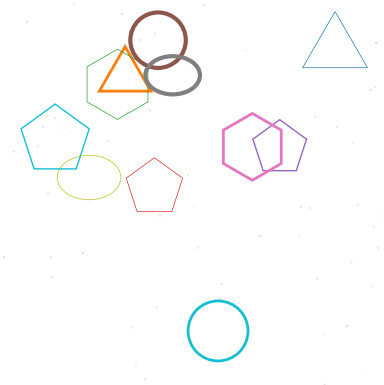[{"shape": "triangle", "thickness": 0.5, "radius": 0.49, "center": [0.87, 0.873]}, {"shape": "triangle", "thickness": 2, "radius": 0.39, "center": [0.325, 0.802]}, {"shape": "hexagon", "thickness": 0.5, "radius": 0.46, "center": [0.305, 0.781]}, {"shape": "pentagon", "thickness": 0.5, "radius": 0.39, "center": [0.401, 0.513]}, {"shape": "pentagon", "thickness": 1, "radius": 0.37, "center": [0.727, 0.616]}, {"shape": "circle", "thickness": 3, "radius": 0.36, "center": [0.411, 0.896]}, {"shape": "hexagon", "thickness": 2, "radius": 0.43, "center": [0.655, 0.619]}, {"shape": "oval", "thickness": 3, "radius": 0.35, "center": [0.449, 0.804]}, {"shape": "oval", "thickness": 0.5, "radius": 0.41, "center": [0.231, 0.539]}, {"shape": "circle", "thickness": 2, "radius": 0.39, "center": [0.566, 0.14]}, {"shape": "pentagon", "thickness": 1, "radius": 0.47, "center": [0.143, 0.637]}]